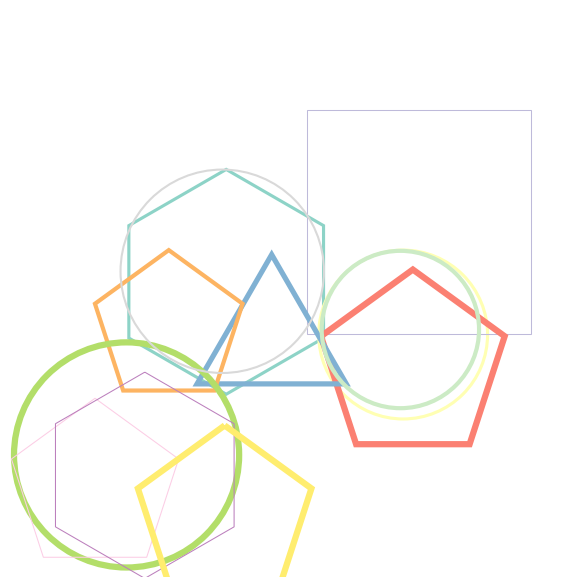[{"shape": "hexagon", "thickness": 1.5, "radius": 0.97, "center": [0.392, 0.511]}, {"shape": "circle", "thickness": 1.5, "radius": 0.73, "center": [0.698, 0.42]}, {"shape": "square", "thickness": 0.5, "radius": 0.97, "center": [0.726, 0.616]}, {"shape": "pentagon", "thickness": 3, "radius": 0.84, "center": [0.715, 0.365]}, {"shape": "triangle", "thickness": 2.5, "radius": 0.75, "center": [0.47, 0.409]}, {"shape": "pentagon", "thickness": 2, "radius": 0.67, "center": [0.292, 0.432]}, {"shape": "circle", "thickness": 3, "radius": 0.97, "center": [0.219, 0.211]}, {"shape": "pentagon", "thickness": 0.5, "radius": 0.76, "center": [0.165, 0.157]}, {"shape": "circle", "thickness": 1, "radius": 0.88, "center": [0.385, 0.529]}, {"shape": "hexagon", "thickness": 0.5, "radius": 0.89, "center": [0.251, 0.176]}, {"shape": "circle", "thickness": 2, "radius": 0.68, "center": [0.693, 0.429]}, {"shape": "pentagon", "thickness": 3, "radius": 0.79, "center": [0.389, 0.104]}]